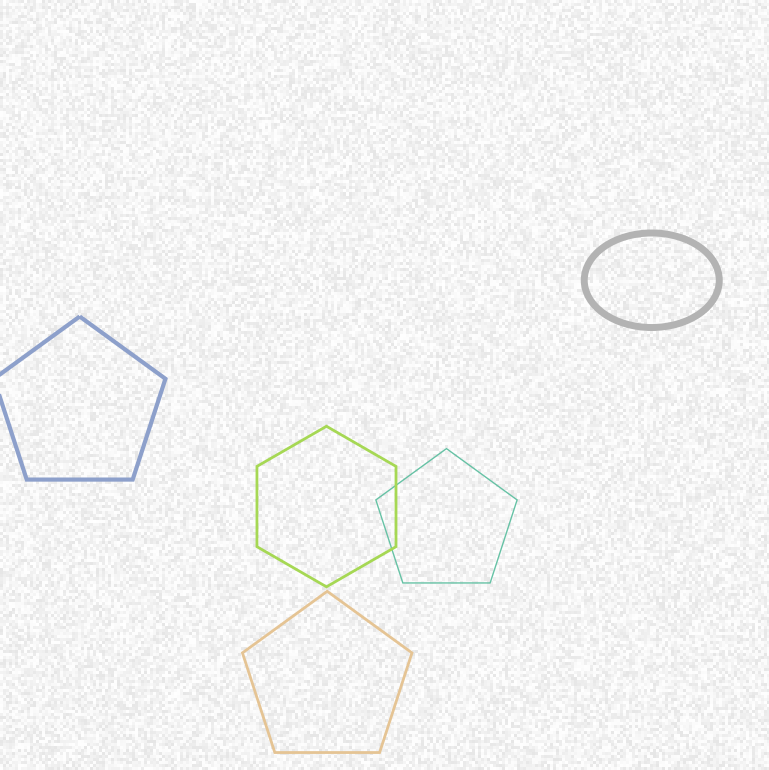[{"shape": "pentagon", "thickness": 0.5, "radius": 0.48, "center": [0.58, 0.321]}, {"shape": "pentagon", "thickness": 1.5, "radius": 0.59, "center": [0.104, 0.472]}, {"shape": "hexagon", "thickness": 1, "radius": 0.52, "center": [0.424, 0.342]}, {"shape": "pentagon", "thickness": 1, "radius": 0.58, "center": [0.425, 0.116]}, {"shape": "oval", "thickness": 2.5, "radius": 0.44, "center": [0.846, 0.636]}]